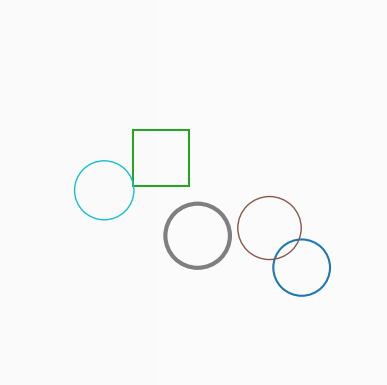[{"shape": "circle", "thickness": 1.5, "radius": 0.37, "center": [0.778, 0.305]}, {"shape": "square", "thickness": 1.5, "radius": 0.36, "center": [0.414, 0.589]}, {"shape": "circle", "thickness": 1, "radius": 0.41, "center": [0.696, 0.408]}, {"shape": "circle", "thickness": 3, "radius": 0.42, "center": [0.51, 0.388]}, {"shape": "circle", "thickness": 1, "radius": 0.38, "center": [0.269, 0.506]}]